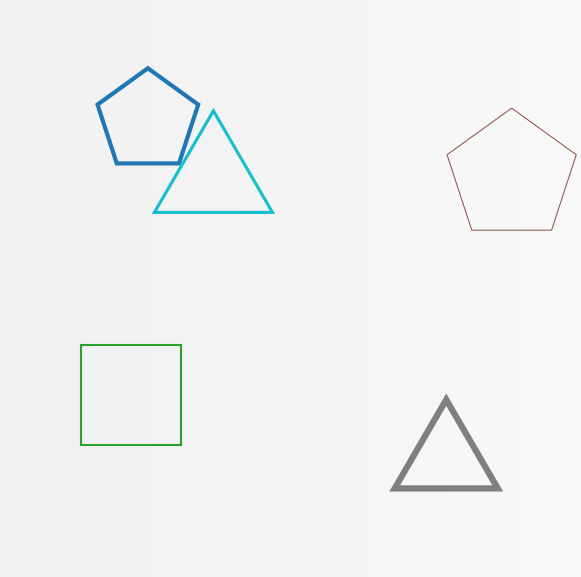[{"shape": "pentagon", "thickness": 2, "radius": 0.46, "center": [0.254, 0.79]}, {"shape": "square", "thickness": 1, "radius": 0.43, "center": [0.226, 0.315]}, {"shape": "pentagon", "thickness": 0.5, "radius": 0.58, "center": [0.88, 0.695]}, {"shape": "triangle", "thickness": 3, "radius": 0.51, "center": [0.768, 0.205]}, {"shape": "triangle", "thickness": 1.5, "radius": 0.59, "center": [0.367, 0.69]}]